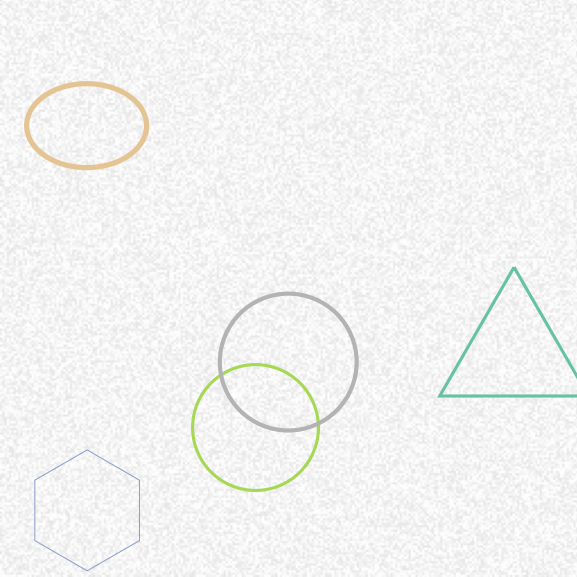[{"shape": "triangle", "thickness": 1.5, "radius": 0.74, "center": [0.89, 0.388]}, {"shape": "hexagon", "thickness": 0.5, "radius": 0.52, "center": [0.151, 0.115]}, {"shape": "circle", "thickness": 1.5, "radius": 0.54, "center": [0.442, 0.259]}, {"shape": "oval", "thickness": 2.5, "radius": 0.52, "center": [0.15, 0.782]}, {"shape": "circle", "thickness": 2, "radius": 0.59, "center": [0.499, 0.372]}]